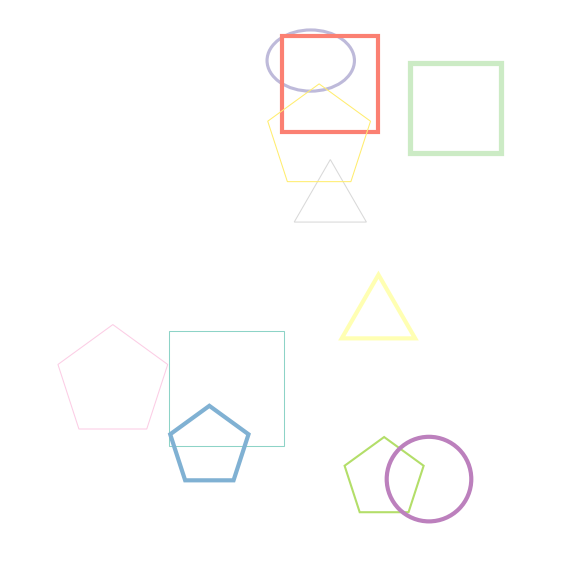[{"shape": "square", "thickness": 0.5, "radius": 0.5, "center": [0.393, 0.327]}, {"shape": "triangle", "thickness": 2, "radius": 0.37, "center": [0.655, 0.45]}, {"shape": "oval", "thickness": 1.5, "radius": 0.38, "center": [0.538, 0.894]}, {"shape": "square", "thickness": 2, "radius": 0.42, "center": [0.572, 0.854]}, {"shape": "pentagon", "thickness": 2, "radius": 0.36, "center": [0.363, 0.225]}, {"shape": "pentagon", "thickness": 1, "radius": 0.36, "center": [0.665, 0.17]}, {"shape": "pentagon", "thickness": 0.5, "radius": 0.5, "center": [0.195, 0.337]}, {"shape": "triangle", "thickness": 0.5, "radius": 0.36, "center": [0.572, 0.651]}, {"shape": "circle", "thickness": 2, "radius": 0.37, "center": [0.743, 0.17]}, {"shape": "square", "thickness": 2.5, "radius": 0.39, "center": [0.789, 0.812]}, {"shape": "pentagon", "thickness": 0.5, "radius": 0.47, "center": [0.553, 0.76]}]